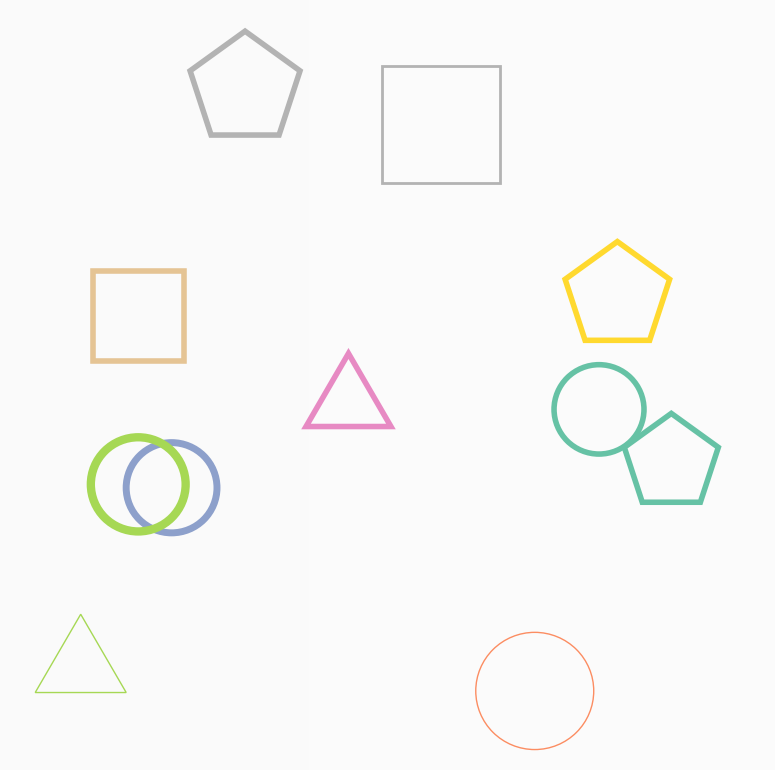[{"shape": "pentagon", "thickness": 2, "radius": 0.32, "center": [0.866, 0.399]}, {"shape": "circle", "thickness": 2, "radius": 0.29, "center": [0.773, 0.468]}, {"shape": "circle", "thickness": 0.5, "radius": 0.38, "center": [0.69, 0.103]}, {"shape": "circle", "thickness": 2.5, "radius": 0.29, "center": [0.221, 0.367]}, {"shape": "triangle", "thickness": 2, "radius": 0.32, "center": [0.45, 0.478]}, {"shape": "circle", "thickness": 3, "radius": 0.31, "center": [0.178, 0.371]}, {"shape": "triangle", "thickness": 0.5, "radius": 0.34, "center": [0.104, 0.134]}, {"shape": "pentagon", "thickness": 2, "radius": 0.35, "center": [0.797, 0.615]}, {"shape": "square", "thickness": 2, "radius": 0.29, "center": [0.179, 0.59]}, {"shape": "square", "thickness": 1, "radius": 0.38, "center": [0.569, 0.838]}, {"shape": "pentagon", "thickness": 2, "radius": 0.37, "center": [0.316, 0.885]}]